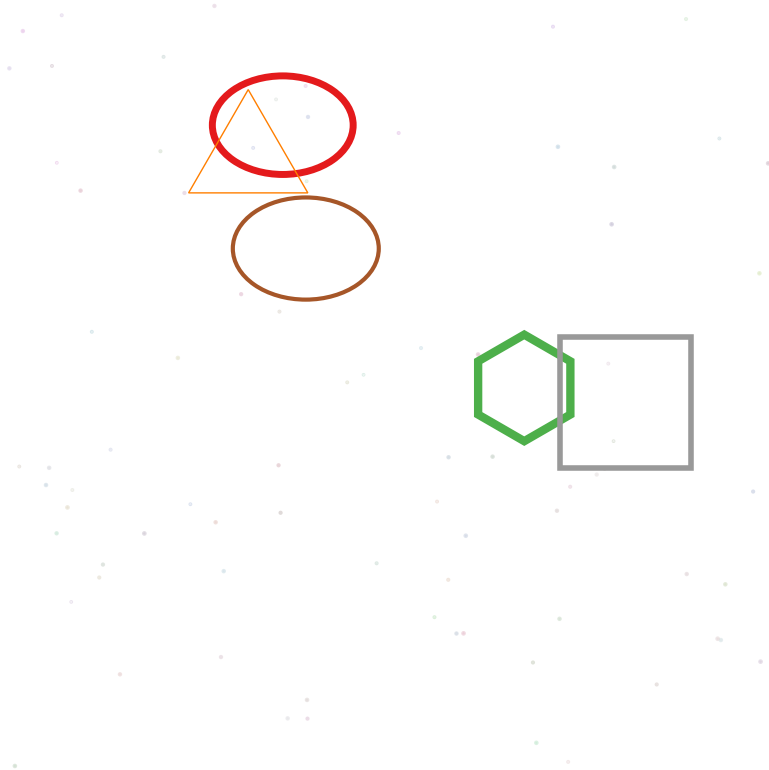[{"shape": "oval", "thickness": 2.5, "radius": 0.46, "center": [0.367, 0.837]}, {"shape": "hexagon", "thickness": 3, "radius": 0.35, "center": [0.681, 0.496]}, {"shape": "triangle", "thickness": 0.5, "radius": 0.45, "center": [0.322, 0.794]}, {"shape": "oval", "thickness": 1.5, "radius": 0.47, "center": [0.397, 0.677]}, {"shape": "square", "thickness": 2, "radius": 0.43, "center": [0.812, 0.477]}]